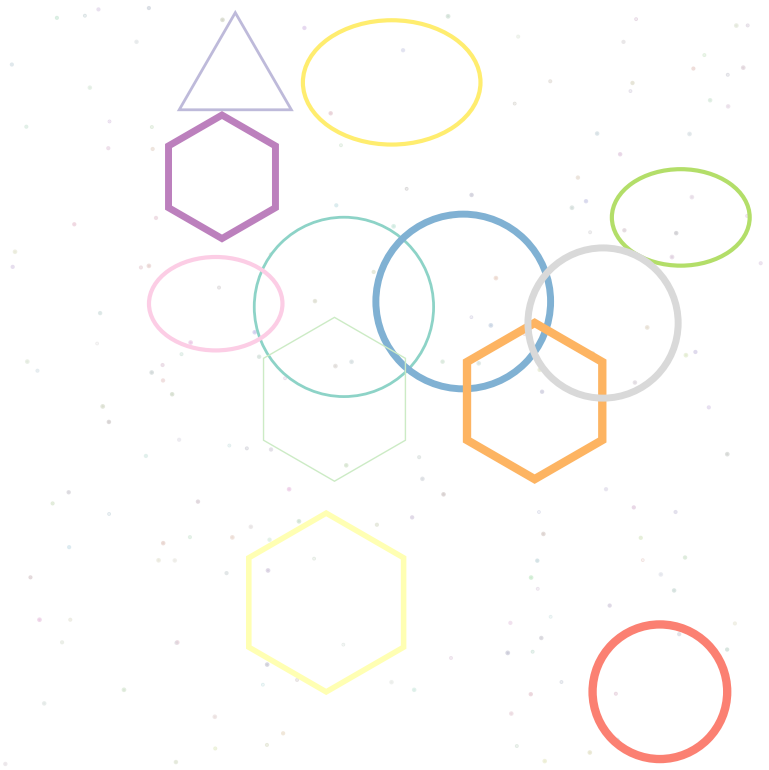[{"shape": "circle", "thickness": 1, "radius": 0.58, "center": [0.447, 0.601]}, {"shape": "hexagon", "thickness": 2, "radius": 0.58, "center": [0.424, 0.218]}, {"shape": "triangle", "thickness": 1, "radius": 0.42, "center": [0.306, 0.899]}, {"shape": "circle", "thickness": 3, "radius": 0.44, "center": [0.857, 0.102]}, {"shape": "circle", "thickness": 2.5, "radius": 0.57, "center": [0.602, 0.608]}, {"shape": "hexagon", "thickness": 3, "radius": 0.51, "center": [0.694, 0.479]}, {"shape": "oval", "thickness": 1.5, "radius": 0.45, "center": [0.884, 0.718]}, {"shape": "oval", "thickness": 1.5, "radius": 0.43, "center": [0.28, 0.606]}, {"shape": "circle", "thickness": 2.5, "radius": 0.49, "center": [0.783, 0.58]}, {"shape": "hexagon", "thickness": 2.5, "radius": 0.4, "center": [0.288, 0.77]}, {"shape": "hexagon", "thickness": 0.5, "radius": 0.53, "center": [0.434, 0.481]}, {"shape": "oval", "thickness": 1.5, "radius": 0.58, "center": [0.509, 0.893]}]